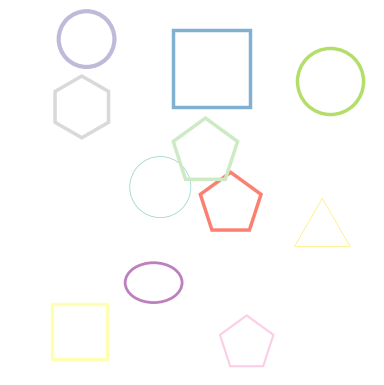[{"shape": "circle", "thickness": 0.5, "radius": 0.4, "center": [0.416, 0.514]}, {"shape": "square", "thickness": 2.5, "radius": 0.36, "center": [0.207, 0.139]}, {"shape": "circle", "thickness": 3, "radius": 0.36, "center": [0.225, 0.898]}, {"shape": "pentagon", "thickness": 2.5, "radius": 0.41, "center": [0.599, 0.47]}, {"shape": "square", "thickness": 2.5, "radius": 0.5, "center": [0.551, 0.823]}, {"shape": "circle", "thickness": 2.5, "radius": 0.43, "center": [0.859, 0.788]}, {"shape": "pentagon", "thickness": 1.5, "radius": 0.36, "center": [0.641, 0.108]}, {"shape": "hexagon", "thickness": 2.5, "radius": 0.4, "center": [0.212, 0.722]}, {"shape": "oval", "thickness": 2, "radius": 0.37, "center": [0.399, 0.266]}, {"shape": "pentagon", "thickness": 2.5, "radius": 0.44, "center": [0.534, 0.605]}, {"shape": "triangle", "thickness": 0.5, "radius": 0.42, "center": [0.837, 0.402]}]